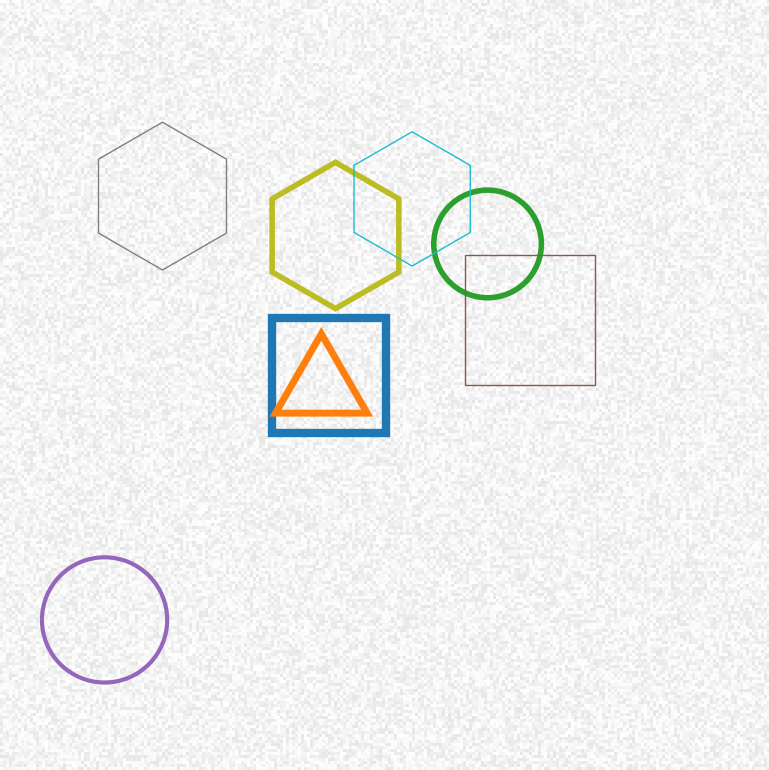[{"shape": "square", "thickness": 3, "radius": 0.37, "center": [0.428, 0.512]}, {"shape": "triangle", "thickness": 2.5, "radius": 0.34, "center": [0.417, 0.498]}, {"shape": "circle", "thickness": 2, "radius": 0.35, "center": [0.633, 0.683]}, {"shape": "circle", "thickness": 1.5, "radius": 0.41, "center": [0.136, 0.195]}, {"shape": "square", "thickness": 0.5, "radius": 0.42, "center": [0.688, 0.584]}, {"shape": "hexagon", "thickness": 0.5, "radius": 0.48, "center": [0.211, 0.745]}, {"shape": "hexagon", "thickness": 2, "radius": 0.48, "center": [0.436, 0.694]}, {"shape": "hexagon", "thickness": 0.5, "radius": 0.44, "center": [0.535, 0.742]}]